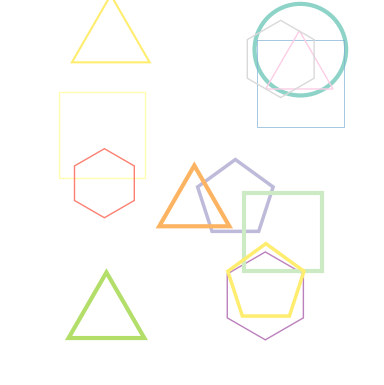[{"shape": "circle", "thickness": 3, "radius": 0.59, "center": [0.78, 0.871]}, {"shape": "square", "thickness": 1, "radius": 0.56, "center": [0.265, 0.649]}, {"shape": "pentagon", "thickness": 2.5, "radius": 0.52, "center": [0.611, 0.482]}, {"shape": "hexagon", "thickness": 1, "radius": 0.45, "center": [0.271, 0.524]}, {"shape": "square", "thickness": 0.5, "radius": 0.57, "center": [0.78, 0.783]}, {"shape": "triangle", "thickness": 3, "radius": 0.53, "center": [0.505, 0.465]}, {"shape": "triangle", "thickness": 3, "radius": 0.57, "center": [0.276, 0.179]}, {"shape": "triangle", "thickness": 1, "radius": 0.5, "center": [0.778, 0.819]}, {"shape": "hexagon", "thickness": 1, "radius": 0.5, "center": [0.729, 0.847]}, {"shape": "hexagon", "thickness": 1, "radius": 0.57, "center": [0.689, 0.231]}, {"shape": "square", "thickness": 3, "radius": 0.51, "center": [0.735, 0.398]}, {"shape": "triangle", "thickness": 1.5, "radius": 0.58, "center": [0.288, 0.896]}, {"shape": "pentagon", "thickness": 2.5, "radius": 0.52, "center": [0.691, 0.263]}]